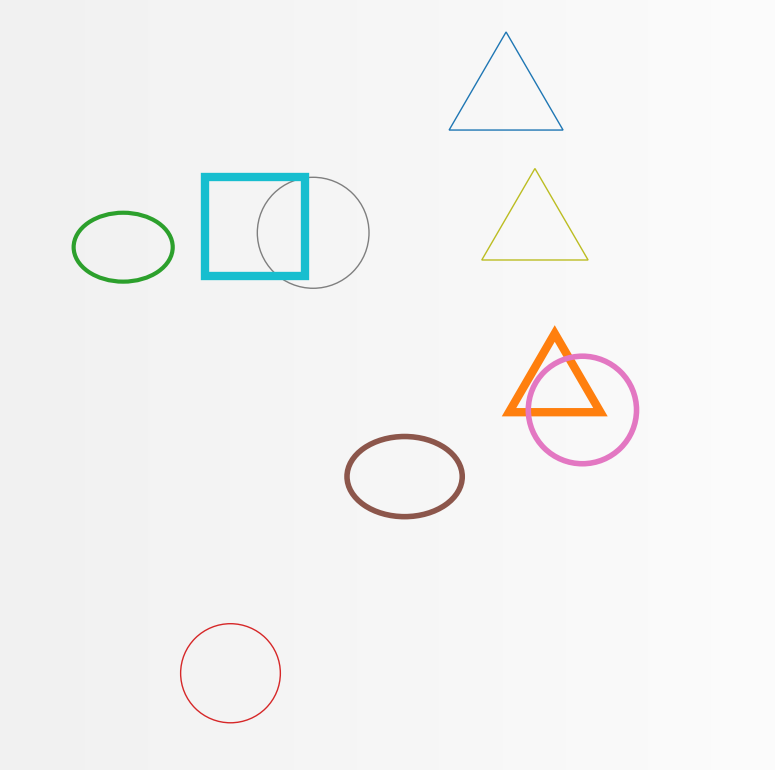[{"shape": "triangle", "thickness": 0.5, "radius": 0.42, "center": [0.653, 0.874]}, {"shape": "triangle", "thickness": 3, "radius": 0.34, "center": [0.716, 0.499]}, {"shape": "oval", "thickness": 1.5, "radius": 0.32, "center": [0.159, 0.679]}, {"shape": "circle", "thickness": 0.5, "radius": 0.32, "center": [0.297, 0.126]}, {"shape": "oval", "thickness": 2, "radius": 0.37, "center": [0.522, 0.381]}, {"shape": "circle", "thickness": 2, "radius": 0.35, "center": [0.751, 0.468]}, {"shape": "circle", "thickness": 0.5, "radius": 0.36, "center": [0.404, 0.698]}, {"shape": "triangle", "thickness": 0.5, "radius": 0.4, "center": [0.69, 0.702]}, {"shape": "square", "thickness": 3, "radius": 0.32, "center": [0.329, 0.706]}]